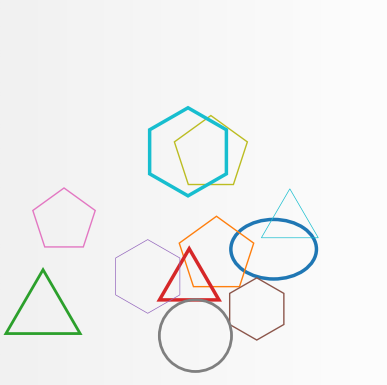[{"shape": "oval", "thickness": 2.5, "radius": 0.55, "center": [0.706, 0.353]}, {"shape": "pentagon", "thickness": 1, "radius": 0.51, "center": [0.559, 0.337]}, {"shape": "triangle", "thickness": 2, "radius": 0.55, "center": [0.111, 0.189]}, {"shape": "triangle", "thickness": 2.5, "radius": 0.44, "center": [0.488, 0.265]}, {"shape": "hexagon", "thickness": 0.5, "radius": 0.48, "center": [0.381, 0.282]}, {"shape": "hexagon", "thickness": 1, "radius": 0.4, "center": [0.663, 0.198]}, {"shape": "pentagon", "thickness": 1, "radius": 0.42, "center": [0.165, 0.427]}, {"shape": "circle", "thickness": 2, "radius": 0.47, "center": [0.504, 0.128]}, {"shape": "pentagon", "thickness": 1, "radius": 0.5, "center": [0.544, 0.601]}, {"shape": "hexagon", "thickness": 2.5, "radius": 0.57, "center": [0.485, 0.606]}, {"shape": "triangle", "thickness": 0.5, "radius": 0.42, "center": [0.748, 0.425]}]